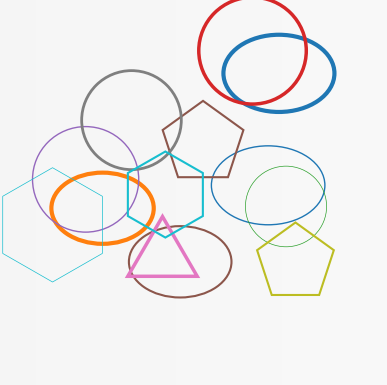[{"shape": "oval", "thickness": 3, "radius": 0.72, "center": [0.72, 0.809]}, {"shape": "oval", "thickness": 1, "radius": 0.73, "center": [0.692, 0.519]}, {"shape": "oval", "thickness": 3, "radius": 0.66, "center": [0.265, 0.459]}, {"shape": "circle", "thickness": 0.5, "radius": 0.52, "center": [0.738, 0.464]}, {"shape": "circle", "thickness": 2.5, "radius": 0.69, "center": [0.652, 0.868]}, {"shape": "circle", "thickness": 1, "radius": 0.69, "center": [0.221, 0.534]}, {"shape": "oval", "thickness": 1.5, "radius": 0.66, "center": [0.465, 0.32]}, {"shape": "pentagon", "thickness": 1.5, "radius": 0.55, "center": [0.524, 0.628]}, {"shape": "triangle", "thickness": 2.5, "radius": 0.52, "center": [0.419, 0.334]}, {"shape": "circle", "thickness": 2, "radius": 0.64, "center": [0.339, 0.688]}, {"shape": "pentagon", "thickness": 1.5, "radius": 0.52, "center": [0.762, 0.318]}, {"shape": "hexagon", "thickness": 1.5, "radius": 0.56, "center": [0.427, 0.495]}, {"shape": "hexagon", "thickness": 0.5, "radius": 0.74, "center": [0.136, 0.416]}]